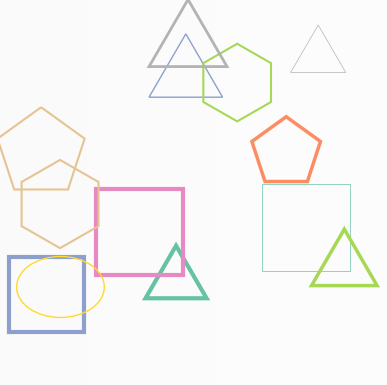[{"shape": "square", "thickness": 0.5, "radius": 0.57, "center": [0.79, 0.409]}, {"shape": "triangle", "thickness": 3, "radius": 0.45, "center": [0.454, 0.271]}, {"shape": "pentagon", "thickness": 2.5, "radius": 0.47, "center": [0.739, 0.604]}, {"shape": "square", "thickness": 3, "radius": 0.48, "center": [0.12, 0.236]}, {"shape": "triangle", "thickness": 1, "radius": 0.55, "center": [0.48, 0.802]}, {"shape": "square", "thickness": 3, "radius": 0.56, "center": [0.361, 0.398]}, {"shape": "triangle", "thickness": 2.5, "radius": 0.49, "center": [0.889, 0.307]}, {"shape": "hexagon", "thickness": 1.5, "radius": 0.5, "center": [0.612, 0.786]}, {"shape": "oval", "thickness": 1, "radius": 0.57, "center": [0.156, 0.255]}, {"shape": "hexagon", "thickness": 1.5, "radius": 0.57, "center": [0.155, 0.47]}, {"shape": "pentagon", "thickness": 1.5, "radius": 0.59, "center": [0.106, 0.603]}, {"shape": "triangle", "thickness": 0.5, "radius": 0.41, "center": [0.821, 0.853]}, {"shape": "triangle", "thickness": 2, "radius": 0.58, "center": [0.485, 0.885]}]